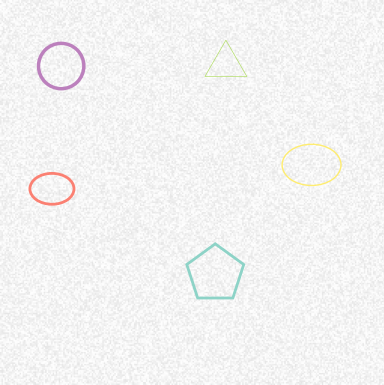[{"shape": "pentagon", "thickness": 2, "radius": 0.39, "center": [0.559, 0.289]}, {"shape": "oval", "thickness": 2, "radius": 0.29, "center": [0.135, 0.51]}, {"shape": "triangle", "thickness": 0.5, "radius": 0.31, "center": [0.587, 0.833]}, {"shape": "circle", "thickness": 2.5, "radius": 0.29, "center": [0.159, 0.829]}, {"shape": "oval", "thickness": 1, "radius": 0.38, "center": [0.809, 0.572]}]